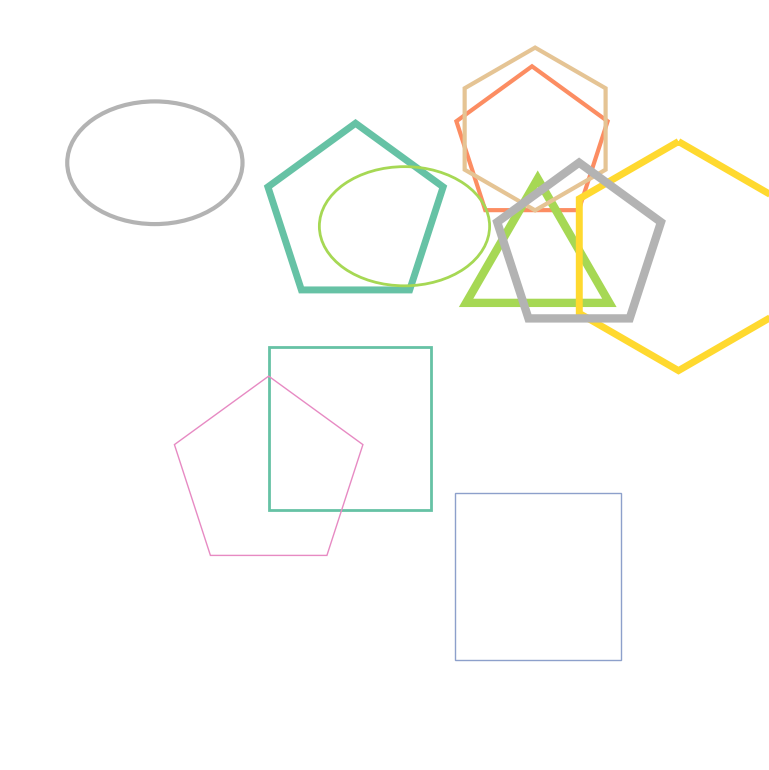[{"shape": "pentagon", "thickness": 2.5, "radius": 0.6, "center": [0.462, 0.72]}, {"shape": "square", "thickness": 1, "radius": 0.53, "center": [0.455, 0.444]}, {"shape": "pentagon", "thickness": 1.5, "radius": 0.52, "center": [0.691, 0.811]}, {"shape": "square", "thickness": 0.5, "radius": 0.54, "center": [0.698, 0.251]}, {"shape": "pentagon", "thickness": 0.5, "radius": 0.64, "center": [0.349, 0.383]}, {"shape": "triangle", "thickness": 3, "radius": 0.54, "center": [0.698, 0.66]}, {"shape": "oval", "thickness": 1, "radius": 0.55, "center": [0.525, 0.706]}, {"shape": "hexagon", "thickness": 2.5, "radius": 0.74, "center": [0.881, 0.667]}, {"shape": "hexagon", "thickness": 1.5, "radius": 0.53, "center": [0.695, 0.833]}, {"shape": "pentagon", "thickness": 3, "radius": 0.56, "center": [0.752, 0.677]}, {"shape": "oval", "thickness": 1.5, "radius": 0.57, "center": [0.201, 0.789]}]